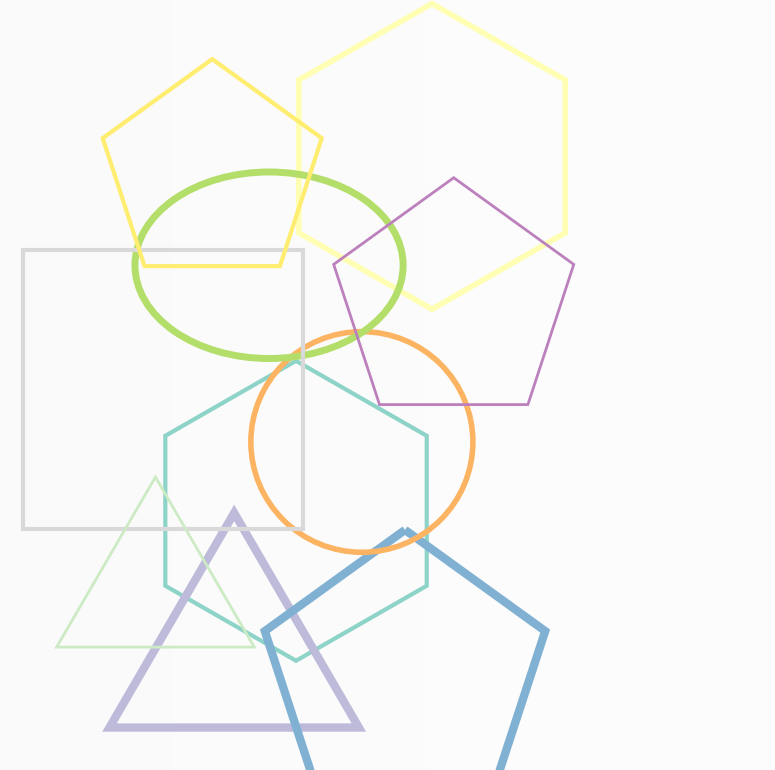[{"shape": "hexagon", "thickness": 1.5, "radius": 0.97, "center": [0.382, 0.337]}, {"shape": "hexagon", "thickness": 2, "radius": 0.99, "center": [0.557, 0.797]}, {"shape": "triangle", "thickness": 3, "radius": 0.93, "center": [0.302, 0.148]}, {"shape": "pentagon", "thickness": 3, "radius": 0.95, "center": [0.523, 0.122]}, {"shape": "circle", "thickness": 2, "radius": 0.72, "center": [0.467, 0.426]}, {"shape": "oval", "thickness": 2.5, "radius": 0.87, "center": [0.347, 0.656]}, {"shape": "square", "thickness": 1.5, "radius": 0.91, "center": [0.21, 0.494]}, {"shape": "pentagon", "thickness": 1, "radius": 0.81, "center": [0.585, 0.606]}, {"shape": "triangle", "thickness": 1, "radius": 0.74, "center": [0.201, 0.233]}, {"shape": "pentagon", "thickness": 1.5, "radius": 0.74, "center": [0.274, 0.775]}]